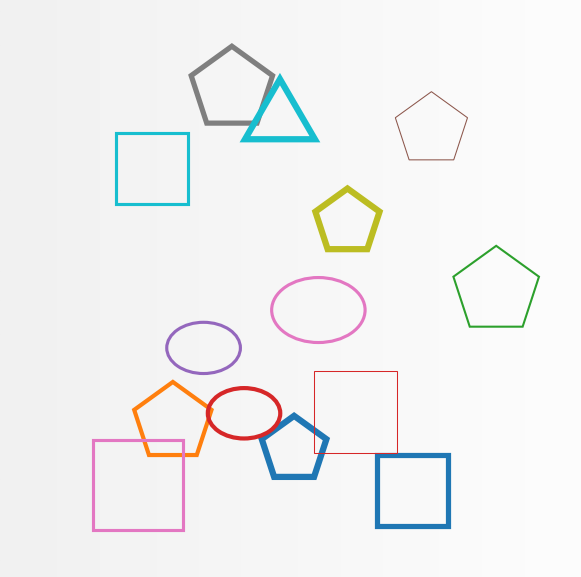[{"shape": "square", "thickness": 2.5, "radius": 0.31, "center": [0.709, 0.15]}, {"shape": "pentagon", "thickness": 3, "radius": 0.29, "center": [0.506, 0.221]}, {"shape": "pentagon", "thickness": 2, "radius": 0.35, "center": [0.297, 0.268]}, {"shape": "pentagon", "thickness": 1, "radius": 0.39, "center": [0.854, 0.496]}, {"shape": "oval", "thickness": 2, "radius": 0.31, "center": [0.42, 0.283]}, {"shape": "square", "thickness": 0.5, "radius": 0.36, "center": [0.612, 0.285]}, {"shape": "oval", "thickness": 1.5, "radius": 0.32, "center": [0.35, 0.397]}, {"shape": "pentagon", "thickness": 0.5, "radius": 0.33, "center": [0.742, 0.775]}, {"shape": "square", "thickness": 1.5, "radius": 0.39, "center": [0.237, 0.159]}, {"shape": "oval", "thickness": 1.5, "radius": 0.4, "center": [0.548, 0.462]}, {"shape": "pentagon", "thickness": 2.5, "radius": 0.37, "center": [0.399, 0.845]}, {"shape": "pentagon", "thickness": 3, "radius": 0.29, "center": [0.598, 0.615]}, {"shape": "square", "thickness": 1.5, "radius": 0.31, "center": [0.262, 0.707]}, {"shape": "triangle", "thickness": 3, "radius": 0.35, "center": [0.482, 0.793]}]